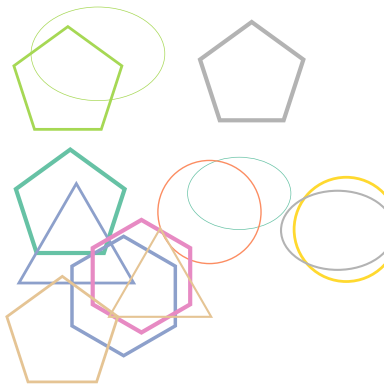[{"shape": "pentagon", "thickness": 3, "radius": 0.74, "center": [0.182, 0.463]}, {"shape": "oval", "thickness": 0.5, "radius": 0.67, "center": [0.621, 0.498]}, {"shape": "circle", "thickness": 1, "radius": 0.67, "center": [0.544, 0.449]}, {"shape": "triangle", "thickness": 2, "radius": 0.86, "center": [0.198, 0.351]}, {"shape": "hexagon", "thickness": 2.5, "radius": 0.77, "center": [0.321, 0.231]}, {"shape": "hexagon", "thickness": 3, "radius": 0.73, "center": [0.367, 0.283]}, {"shape": "oval", "thickness": 0.5, "radius": 0.87, "center": [0.254, 0.86]}, {"shape": "pentagon", "thickness": 2, "radius": 0.74, "center": [0.176, 0.783]}, {"shape": "circle", "thickness": 2, "radius": 0.68, "center": [0.899, 0.404]}, {"shape": "triangle", "thickness": 1.5, "radius": 0.77, "center": [0.416, 0.254]}, {"shape": "pentagon", "thickness": 2, "radius": 0.76, "center": [0.162, 0.131]}, {"shape": "oval", "thickness": 1.5, "radius": 0.73, "center": [0.877, 0.402]}, {"shape": "pentagon", "thickness": 3, "radius": 0.71, "center": [0.654, 0.802]}]